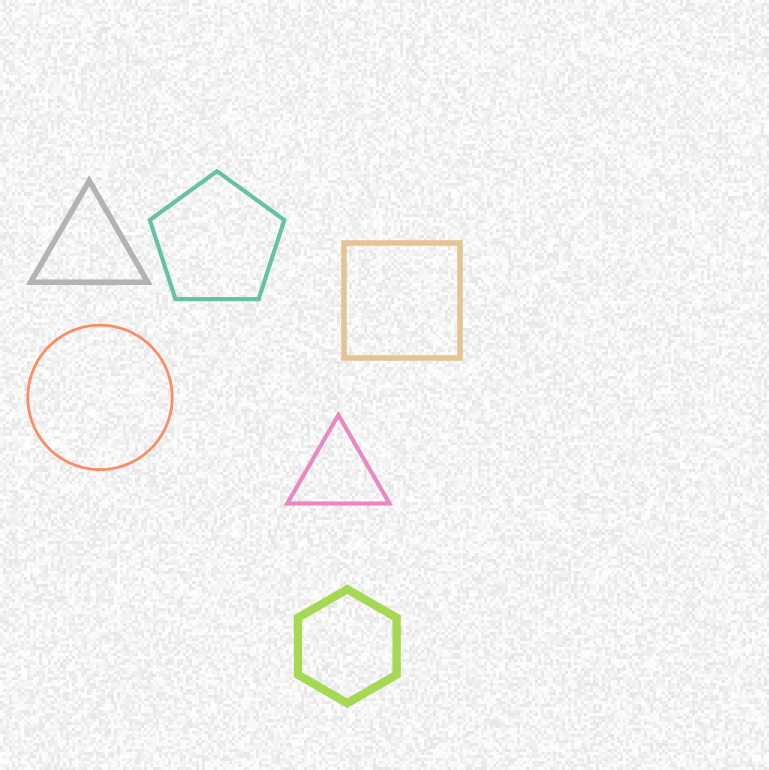[{"shape": "pentagon", "thickness": 1.5, "radius": 0.46, "center": [0.282, 0.686]}, {"shape": "circle", "thickness": 1, "radius": 0.47, "center": [0.13, 0.484]}, {"shape": "triangle", "thickness": 1.5, "radius": 0.38, "center": [0.439, 0.384]}, {"shape": "hexagon", "thickness": 3, "radius": 0.37, "center": [0.451, 0.161]}, {"shape": "square", "thickness": 2, "radius": 0.38, "center": [0.522, 0.61]}, {"shape": "triangle", "thickness": 2, "radius": 0.44, "center": [0.116, 0.677]}]